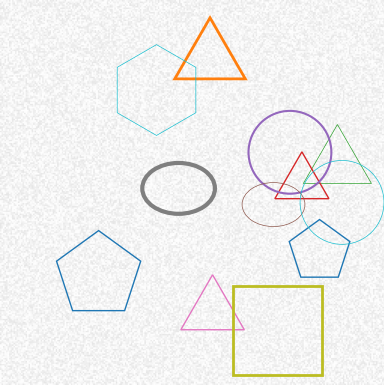[{"shape": "pentagon", "thickness": 1, "radius": 0.41, "center": [0.83, 0.347]}, {"shape": "pentagon", "thickness": 1, "radius": 0.57, "center": [0.256, 0.286]}, {"shape": "triangle", "thickness": 2, "radius": 0.53, "center": [0.546, 0.848]}, {"shape": "triangle", "thickness": 0.5, "radius": 0.51, "center": [0.876, 0.574]}, {"shape": "triangle", "thickness": 1, "radius": 0.41, "center": [0.784, 0.524]}, {"shape": "circle", "thickness": 1.5, "radius": 0.54, "center": [0.753, 0.604]}, {"shape": "oval", "thickness": 0.5, "radius": 0.41, "center": [0.71, 0.469]}, {"shape": "triangle", "thickness": 1, "radius": 0.48, "center": [0.552, 0.191]}, {"shape": "oval", "thickness": 3, "radius": 0.47, "center": [0.464, 0.511]}, {"shape": "square", "thickness": 2, "radius": 0.58, "center": [0.722, 0.142]}, {"shape": "circle", "thickness": 0.5, "radius": 0.54, "center": [0.888, 0.474]}, {"shape": "hexagon", "thickness": 0.5, "radius": 0.59, "center": [0.407, 0.766]}]